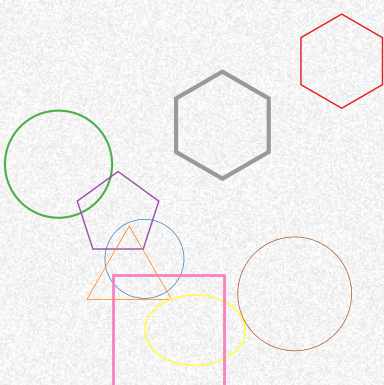[{"shape": "hexagon", "thickness": 1, "radius": 0.61, "center": [0.888, 0.841]}, {"shape": "circle", "thickness": 0.5, "radius": 0.51, "center": [0.375, 0.328]}, {"shape": "circle", "thickness": 1.5, "radius": 0.7, "center": [0.152, 0.574]}, {"shape": "pentagon", "thickness": 1, "radius": 0.56, "center": [0.307, 0.443]}, {"shape": "triangle", "thickness": 0.5, "radius": 0.64, "center": [0.336, 0.286]}, {"shape": "oval", "thickness": 1, "radius": 0.65, "center": [0.506, 0.142]}, {"shape": "circle", "thickness": 0.5, "radius": 0.74, "center": [0.765, 0.237]}, {"shape": "square", "thickness": 2, "radius": 0.72, "center": [0.437, 0.142]}, {"shape": "hexagon", "thickness": 3, "radius": 0.69, "center": [0.578, 0.675]}]